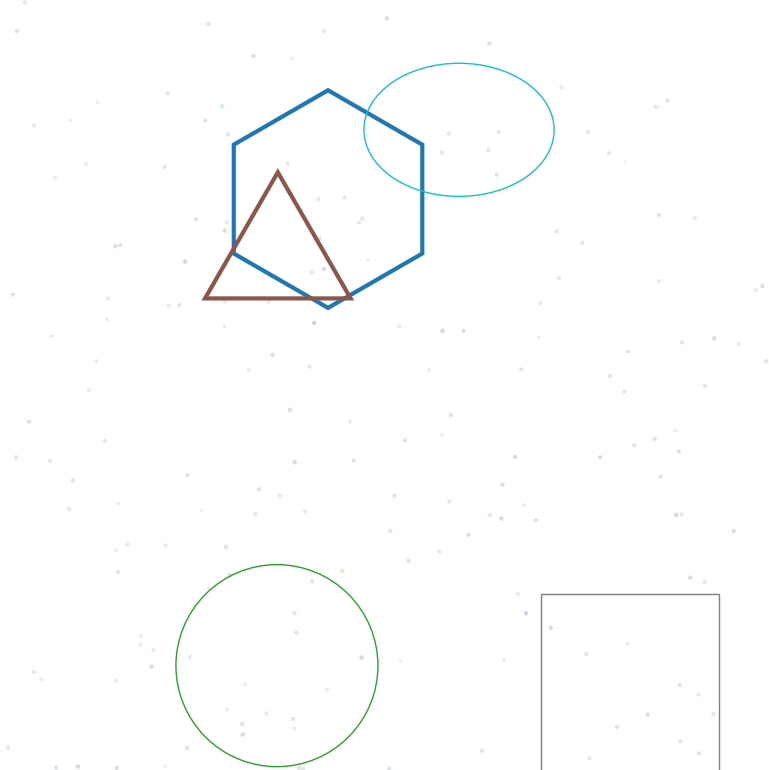[{"shape": "hexagon", "thickness": 1.5, "radius": 0.71, "center": [0.426, 0.741]}, {"shape": "circle", "thickness": 0.5, "radius": 0.66, "center": [0.36, 0.136]}, {"shape": "triangle", "thickness": 1.5, "radius": 0.55, "center": [0.361, 0.667]}, {"shape": "square", "thickness": 0.5, "radius": 0.58, "center": [0.818, 0.112]}, {"shape": "oval", "thickness": 0.5, "radius": 0.62, "center": [0.596, 0.831]}]